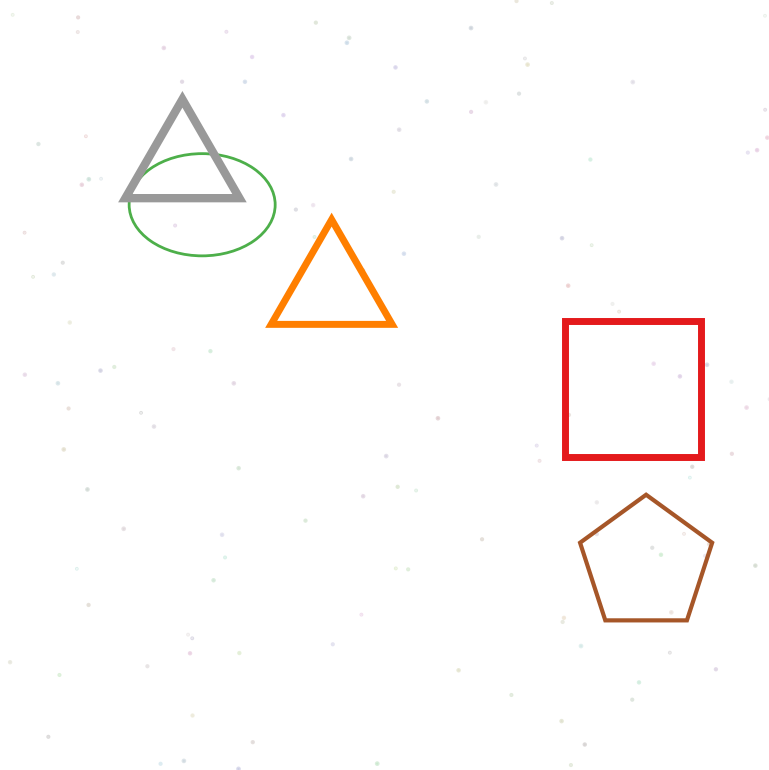[{"shape": "square", "thickness": 2.5, "radius": 0.44, "center": [0.822, 0.495]}, {"shape": "oval", "thickness": 1, "radius": 0.47, "center": [0.263, 0.734]}, {"shape": "triangle", "thickness": 2.5, "radius": 0.45, "center": [0.431, 0.624]}, {"shape": "pentagon", "thickness": 1.5, "radius": 0.45, "center": [0.839, 0.267]}, {"shape": "triangle", "thickness": 3, "radius": 0.43, "center": [0.237, 0.785]}]